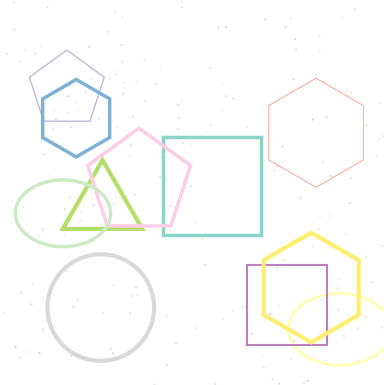[{"shape": "square", "thickness": 2.5, "radius": 0.63, "center": [0.551, 0.518]}, {"shape": "oval", "thickness": 2, "radius": 0.67, "center": [0.882, 0.144]}, {"shape": "pentagon", "thickness": 1, "radius": 0.51, "center": [0.174, 0.768]}, {"shape": "hexagon", "thickness": 0.5, "radius": 0.71, "center": [0.821, 0.655]}, {"shape": "hexagon", "thickness": 2.5, "radius": 0.5, "center": [0.198, 0.693]}, {"shape": "triangle", "thickness": 3, "radius": 0.6, "center": [0.266, 0.465]}, {"shape": "pentagon", "thickness": 2.5, "radius": 0.7, "center": [0.361, 0.527]}, {"shape": "circle", "thickness": 3, "radius": 0.69, "center": [0.262, 0.201]}, {"shape": "square", "thickness": 1.5, "radius": 0.52, "center": [0.745, 0.209]}, {"shape": "oval", "thickness": 2.5, "radius": 0.62, "center": [0.164, 0.446]}, {"shape": "hexagon", "thickness": 3, "radius": 0.71, "center": [0.808, 0.253]}]